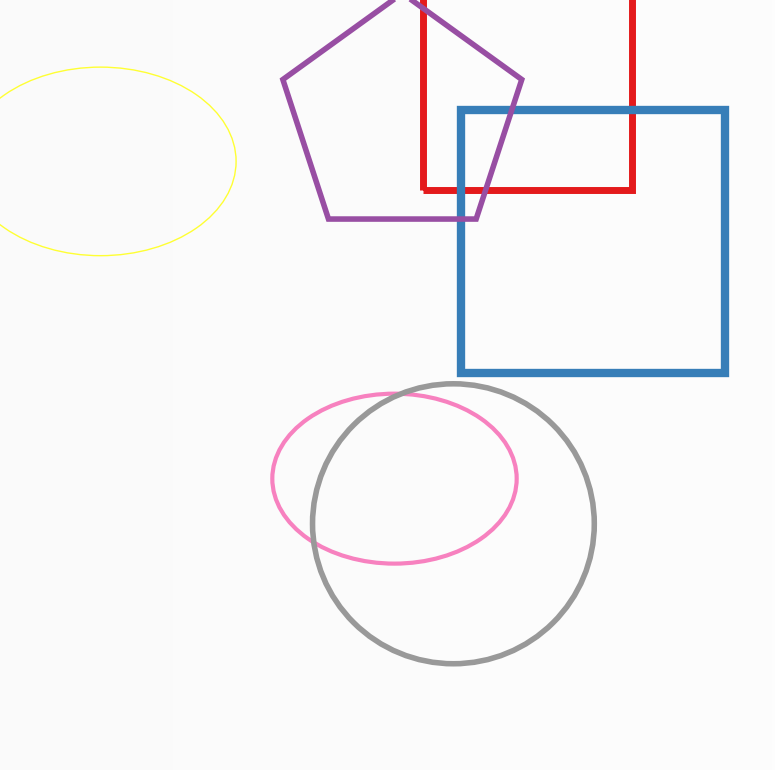[{"shape": "square", "thickness": 2.5, "radius": 0.68, "center": [0.681, 0.888]}, {"shape": "square", "thickness": 3, "radius": 0.85, "center": [0.765, 0.686]}, {"shape": "pentagon", "thickness": 2, "radius": 0.81, "center": [0.519, 0.847]}, {"shape": "oval", "thickness": 0.5, "radius": 0.87, "center": [0.13, 0.79]}, {"shape": "oval", "thickness": 1.5, "radius": 0.79, "center": [0.509, 0.378]}, {"shape": "circle", "thickness": 2, "radius": 0.91, "center": [0.585, 0.32]}]